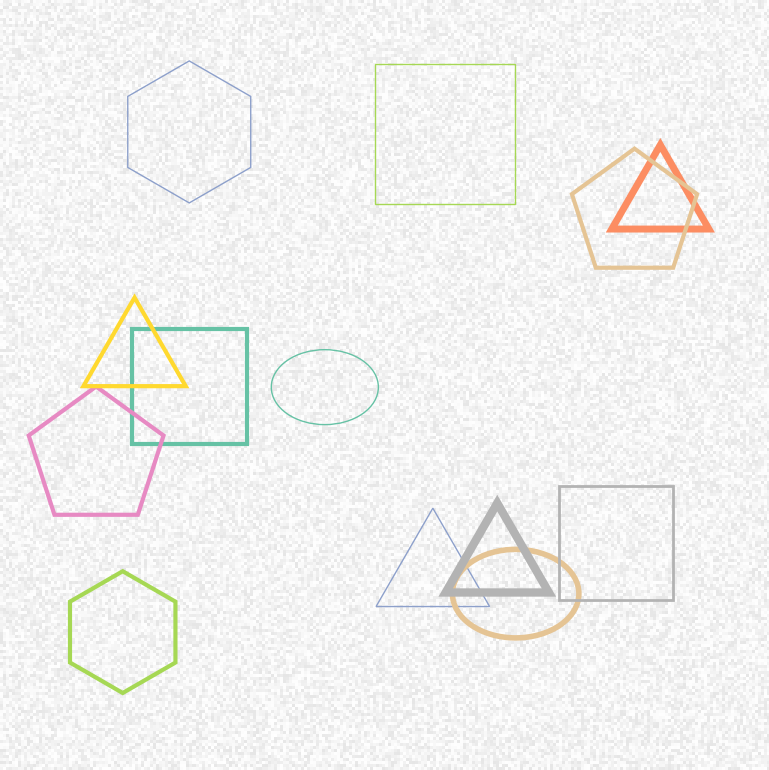[{"shape": "square", "thickness": 1.5, "radius": 0.37, "center": [0.246, 0.498]}, {"shape": "oval", "thickness": 0.5, "radius": 0.35, "center": [0.422, 0.497]}, {"shape": "triangle", "thickness": 2.5, "radius": 0.36, "center": [0.858, 0.739]}, {"shape": "hexagon", "thickness": 0.5, "radius": 0.46, "center": [0.246, 0.829]}, {"shape": "triangle", "thickness": 0.5, "radius": 0.43, "center": [0.562, 0.255]}, {"shape": "pentagon", "thickness": 1.5, "radius": 0.46, "center": [0.125, 0.406]}, {"shape": "square", "thickness": 0.5, "radius": 0.46, "center": [0.578, 0.826]}, {"shape": "hexagon", "thickness": 1.5, "radius": 0.4, "center": [0.159, 0.179]}, {"shape": "triangle", "thickness": 1.5, "radius": 0.38, "center": [0.175, 0.537]}, {"shape": "oval", "thickness": 2, "radius": 0.41, "center": [0.67, 0.229]}, {"shape": "pentagon", "thickness": 1.5, "radius": 0.43, "center": [0.824, 0.721]}, {"shape": "square", "thickness": 1, "radius": 0.37, "center": [0.8, 0.295]}, {"shape": "triangle", "thickness": 3, "radius": 0.39, "center": [0.646, 0.269]}]